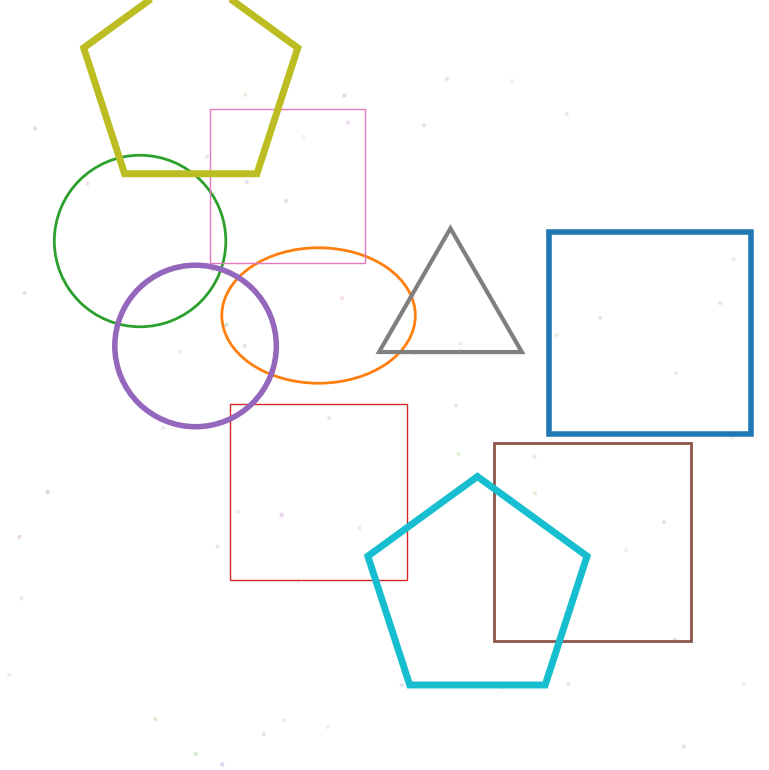[{"shape": "square", "thickness": 2, "radius": 0.66, "center": [0.844, 0.568]}, {"shape": "oval", "thickness": 1, "radius": 0.63, "center": [0.414, 0.59]}, {"shape": "circle", "thickness": 1, "radius": 0.56, "center": [0.182, 0.687]}, {"shape": "square", "thickness": 0.5, "radius": 0.57, "center": [0.414, 0.361]}, {"shape": "circle", "thickness": 2, "radius": 0.52, "center": [0.254, 0.551]}, {"shape": "square", "thickness": 1, "radius": 0.64, "center": [0.77, 0.296]}, {"shape": "square", "thickness": 0.5, "radius": 0.5, "center": [0.374, 0.758]}, {"shape": "triangle", "thickness": 1.5, "radius": 0.54, "center": [0.585, 0.596]}, {"shape": "pentagon", "thickness": 2.5, "radius": 0.73, "center": [0.248, 0.893]}, {"shape": "pentagon", "thickness": 2.5, "radius": 0.75, "center": [0.62, 0.231]}]